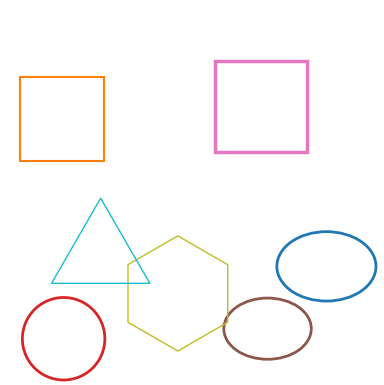[{"shape": "oval", "thickness": 2, "radius": 0.64, "center": [0.848, 0.308]}, {"shape": "square", "thickness": 1.5, "radius": 0.55, "center": [0.162, 0.69]}, {"shape": "circle", "thickness": 2, "radius": 0.54, "center": [0.165, 0.12]}, {"shape": "oval", "thickness": 2, "radius": 0.57, "center": [0.695, 0.146]}, {"shape": "square", "thickness": 2.5, "radius": 0.6, "center": [0.679, 0.723]}, {"shape": "hexagon", "thickness": 1, "radius": 0.75, "center": [0.462, 0.238]}, {"shape": "triangle", "thickness": 1, "radius": 0.74, "center": [0.261, 0.338]}]